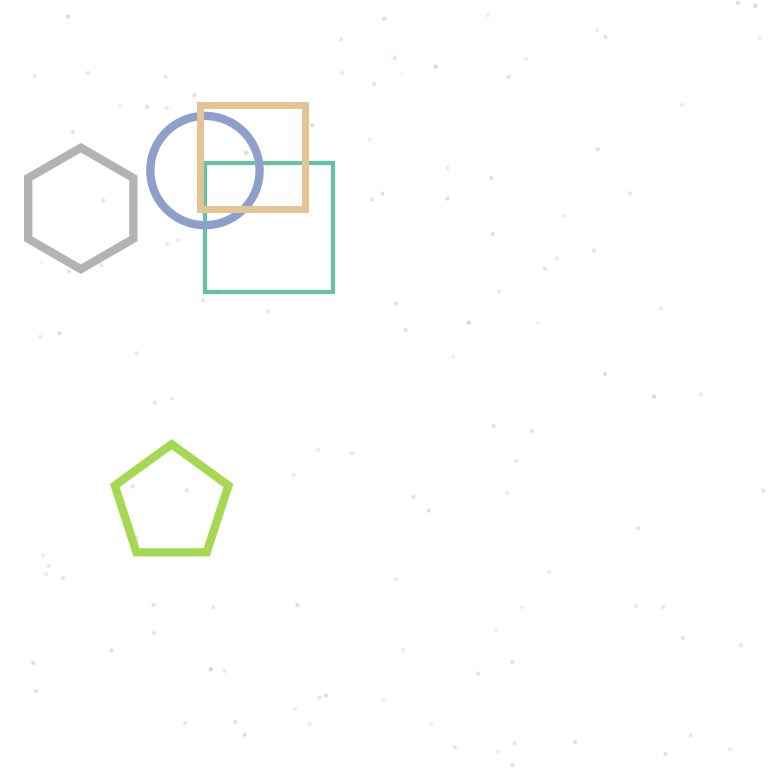[{"shape": "square", "thickness": 1.5, "radius": 0.42, "center": [0.35, 0.705]}, {"shape": "circle", "thickness": 3, "radius": 0.35, "center": [0.266, 0.779]}, {"shape": "pentagon", "thickness": 3, "radius": 0.39, "center": [0.223, 0.345]}, {"shape": "square", "thickness": 2.5, "radius": 0.34, "center": [0.328, 0.796]}, {"shape": "hexagon", "thickness": 3, "radius": 0.39, "center": [0.105, 0.729]}]